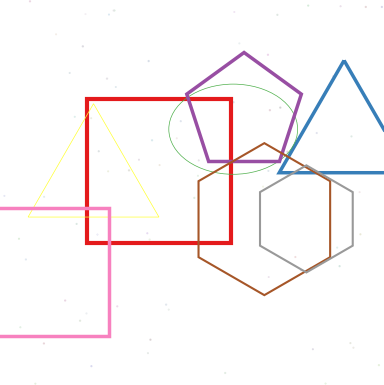[{"shape": "square", "thickness": 3, "radius": 0.93, "center": [0.412, 0.557]}, {"shape": "triangle", "thickness": 2.5, "radius": 0.97, "center": [0.894, 0.649]}, {"shape": "oval", "thickness": 0.5, "radius": 0.84, "center": [0.606, 0.664]}, {"shape": "pentagon", "thickness": 2.5, "radius": 0.78, "center": [0.634, 0.707]}, {"shape": "triangle", "thickness": 0.5, "radius": 0.98, "center": [0.243, 0.534]}, {"shape": "hexagon", "thickness": 1.5, "radius": 0.99, "center": [0.687, 0.431]}, {"shape": "square", "thickness": 2.5, "radius": 0.83, "center": [0.116, 0.294]}, {"shape": "hexagon", "thickness": 1.5, "radius": 0.7, "center": [0.796, 0.431]}]